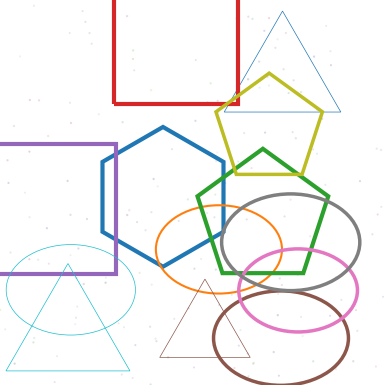[{"shape": "hexagon", "thickness": 3, "radius": 0.91, "center": [0.423, 0.489]}, {"shape": "triangle", "thickness": 0.5, "radius": 0.87, "center": [0.734, 0.796]}, {"shape": "oval", "thickness": 1.5, "radius": 0.82, "center": [0.569, 0.352]}, {"shape": "pentagon", "thickness": 3, "radius": 0.89, "center": [0.683, 0.435]}, {"shape": "square", "thickness": 3, "radius": 0.81, "center": [0.457, 0.891]}, {"shape": "square", "thickness": 3, "radius": 0.84, "center": [0.134, 0.456]}, {"shape": "triangle", "thickness": 0.5, "radius": 0.68, "center": [0.532, 0.139]}, {"shape": "oval", "thickness": 2.5, "radius": 0.88, "center": [0.73, 0.122]}, {"shape": "oval", "thickness": 2.5, "radius": 0.77, "center": [0.774, 0.246]}, {"shape": "oval", "thickness": 2.5, "radius": 0.9, "center": [0.755, 0.371]}, {"shape": "pentagon", "thickness": 2.5, "radius": 0.73, "center": [0.699, 0.665]}, {"shape": "triangle", "thickness": 0.5, "radius": 0.93, "center": [0.177, 0.13]}, {"shape": "oval", "thickness": 0.5, "radius": 0.84, "center": [0.184, 0.247]}]